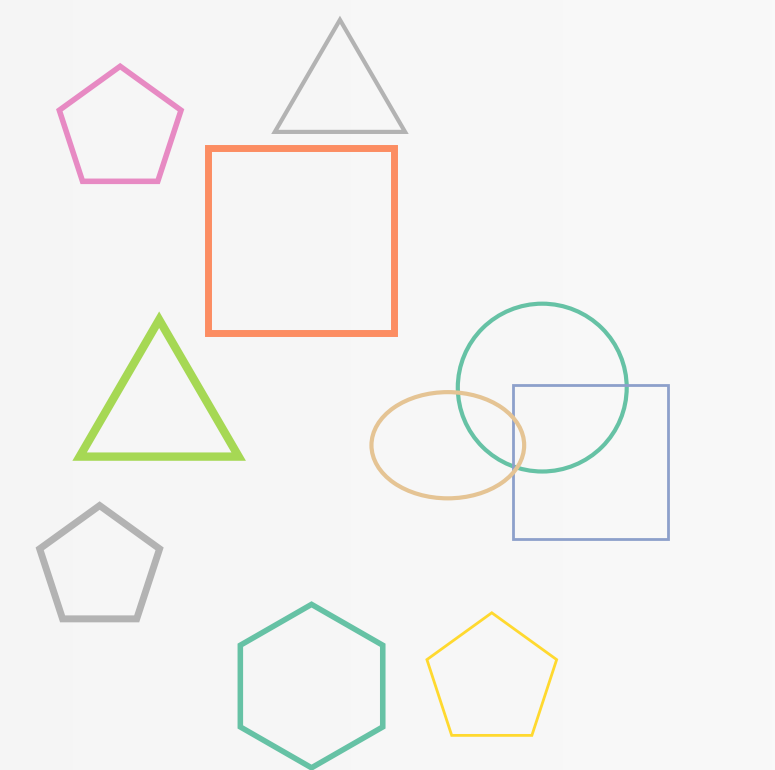[{"shape": "circle", "thickness": 1.5, "radius": 0.54, "center": [0.7, 0.497]}, {"shape": "hexagon", "thickness": 2, "radius": 0.53, "center": [0.402, 0.109]}, {"shape": "square", "thickness": 2.5, "radius": 0.6, "center": [0.388, 0.687]}, {"shape": "square", "thickness": 1, "radius": 0.5, "center": [0.762, 0.4]}, {"shape": "pentagon", "thickness": 2, "radius": 0.41, "center": [0.155, 0.831]}, {"shape": "triangle", "thickness": 3, "radius": 0.59, "center": [0.205, 0.466]}, {"shape": "pentagon", "thickness": 1, "radius": 0.44, "center": [0.635, 0.116]}, {"shape": "oval", "thickness": 1.5, "radius": 0.49, "center": [0.578, 0.422]}, {"shape": "pentagon", "thickness": 2.5, "radius": 0.41, "center": [0.129, 0.262]}, {"shape": "triangle", "thickness": 1.5, "radius": 0.49, "center": [0.439, 0.877]}]